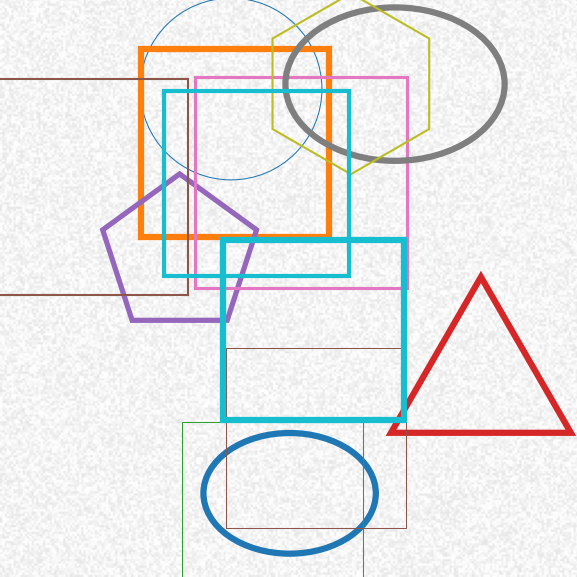[{"shape": "circle", "thickness": 0.5, "radius": 0.79, "center": [0.4, 0.845]}, {"shape": "oval", "thickness": 3, "radius": 0.75, "center": [0.502, 0.145]}, {"shape": "square", "thickness": 3, "radius": 0.81, "center": [0.406, 0.751]}, {"shape": "square", "thickness": 0.5, "radius": 0.78, "center": [0.472, 0.112]}, {"shape": "triangle", "thickness": 3, "radius": 0.9, "center": [0.833, 0.34]}, {"shape": "pentagon", "thickness": 2.5, "radius": 0.7, "center": [0.311, 0.558]}, {"shape": "square", "thickness": 0.5, "radius": 0.78, "center": [0.547, 0.241]}, {"shape": "square", "thickness": 1, "radius": 0.93, "center": [0.139, 0.675]}, {"shape": "square", "thickness": 1.5, "radius": 0.92, "center": [0.521, 0.683]}, {"shape": "oval", "thickness": 3, "radius": 0.95, "center": [0.684, 0.853]}, {"shape": "hexagon", "thickness": 1, "radius": 0.78, "center": [0.608, 0.854]}, {"shape": "square", "thickness": 3, "radius": 0.78, "center": [0.543, 0.428]}, {"shape": "square", "thickness": 2, "radius": 0.8, "center": [0.444, 0.681]}]